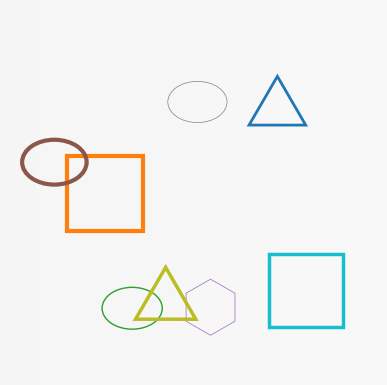[{"shape": "triangle", "thickness": 2, "radius": 0.42, "center": [0.716, 0.717]}, {"shape": "square", "thickness": 3, "radius": 0.49, "center": [0.271, 0.496]}, {"shape": "oval", "thickness": 1, "radius": 0.39, "center": [0.341, 0.199]}, {"shape": "hexagon", "thickness": 0.5, "radius": 0.36, "center": [0.543, 0.202]}, {"shape": "oval", "thickness": 3, "radius": 0.42, "center": [0.14, 0.579]}, {"shape": "oval", "thickness": 0.5, "radius": 0.38, "center": [0.509, 0.735]}, {"shape": "triangle", "thickness": 2.5, "radius": 0.45, "center": [0.427, 0.216]}, {"shape": "square", "thickness": 2.5, "radius": 0.48, "center": [0.79, 0.246]}]